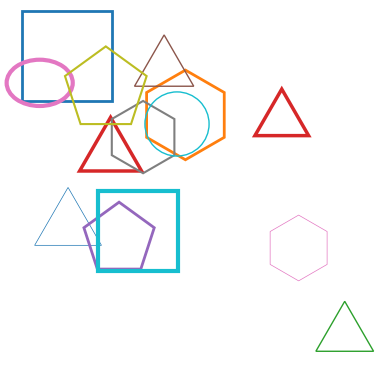[{"shape": "square", "thickness": 2, "radius": 0.58, "center": [0.175, 0.855]}, {"shape": "triangle", "thickness": 0.5, "radius": 0.5, "center": [0.177, 0.413]}, {"shape": "hexagon", "thickness": 2, "radius": 0.58, "center": [0.482, 0.701]}, {"shape": "triangle", "thickness": 1, "radius": 0.43, "center": [0.895, 0.131]}, {"shape": "triangle", "thickness": 2.5, "radius": 0.46, "center": [0.287, 0.602]}, {"shape": "triangle", "thickness": 2.5, "radius": 0.4, "center": [0.732, 0.688]}, {"shape": "pentagon", "thickness": 2, "radius": 0.48, "center": [0.309, 0.379]}, {"shape": "triangle", "thickness": 1, "radius": 0.44, "center": [0.426, 0.82]}, {"shape": "hexagon", "thickness": 0.5, "radius": 0.43, "center": [0.776, 0.356]}, {"shape": "oval", "thickness": 3, "radius": 0.43, "center": [0.103, 0.785]}, {"shape": "hexagon", "thickness": 1.5, "radius": 0.47, "center": [0.372, 0.644]}, {"shape": "pentagon", "thickness": 1.5, "radius": 0.56, "center": [0.275, 0.768]}, {"shape": "circle", "thickness": 1, "radius": 0.42, "center": [0.46, 0.678]}, {"shape": "square", "thickness": 3, "radius": 0.52, "center": [0.359, 0.401]}]